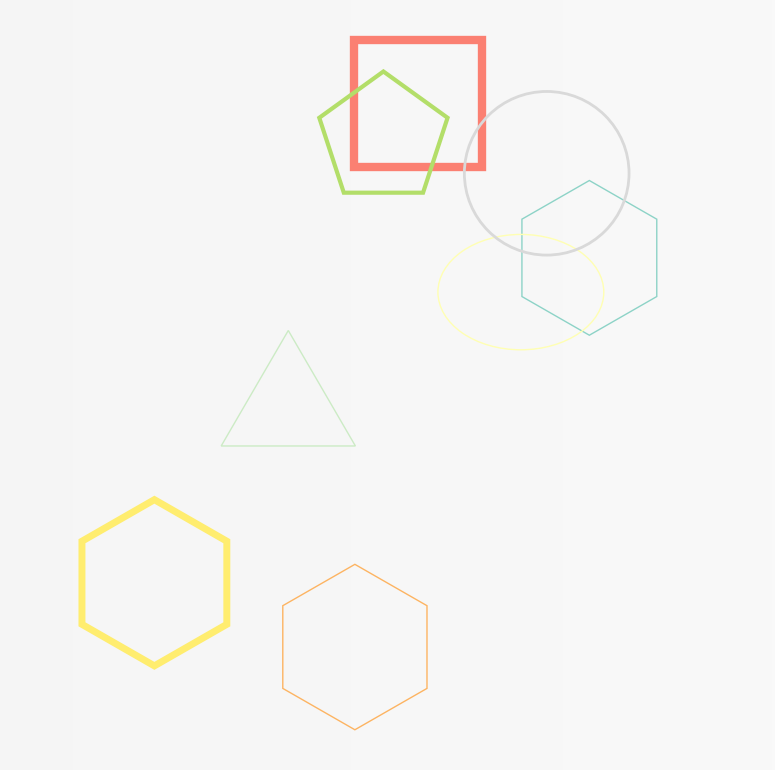[{"shape": "hexagon", "thickness": 0.5, "radius": 0.5, "center": [0.76, 0.665]}, {"shape": "oval", "thickness": 0.5, "radius": 0.54, "center": [0.672, 0.621]}, {"shape": "square", "thickness": 3, "radius": 0.41, "center": [0.539, 0.865]}, {"shape": "hexagon", "thickness": 0.5, "radius": 0.54, "center": [0.458, 0.16]}, {"shape": "pentagon", "thickness": 1.5, "radius": 0.44, "center": [0.495, 0.82]}, {"shape": "circle", "thickness": 1, "radius": 0.53, "center": [0.705, 0.775]}, {"shape": "triangle", "thickness": 0.5, "radius": 0.5, "center": [0.372, 0.471]}, {"shape": "hexagon", "thickness": 2.5, "radius": 0.54, "center": [0.199, 0.243]}]